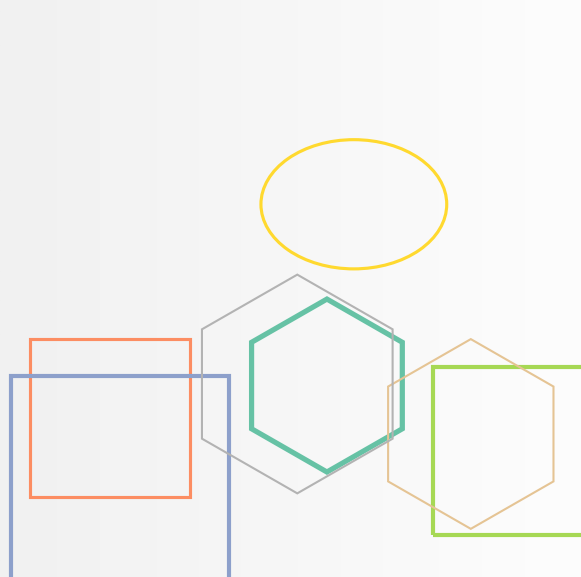[{"shape": "hexagon", "thickness": 2.5, "radius": 0.75, "center": [0.562, 0.332]}, {"shape": "square", "thickness": 1.5, "radius": 0.69, "center": [0.19, 0.275]}, {"shape": "square", "thickness": 2, "radius": 0.94, "center": [0.207, 0.161]}, {"shape": "square", "thickness": 2, "radius": 0.73, "center": [0.89, 0.219]}, {"shape": "oval", "thickness": 1.5, "radius": 0.8, "center": [0.609, 0.645]}, {"shape": "hexagon", "thickness": 1, "radius": 0.82, "center": [0.81, 0.248]}, {"shape": "hexagon", "thickness": 1, "radius": 0.95, "center": [0.511, 0.334]}]